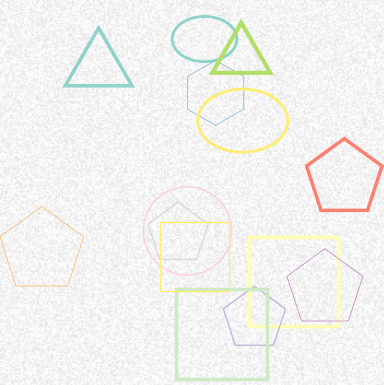[{"shape": "oval", "thickness": 2, "radius": 0.42, "center": [0.531, 0.899]}, {"shape": "triangle", "thickness": 2.5, "radius": 0.5, "center": [0.256, 0.827]}, {"shape": "square", "thickness": 2.5, "radius": 0.57, "center": [0.762, 0.269]}, {"shape": "pentagon", "thickness": 1, "radius": 0.42, "center": [0.661, 0.172]}, {"shape": "pentagon", "thickness": 2.5, "radius": 0.51, "center": [0.894, 0.537]}, {"shape": "hexagon", "thickness": 0.5, "radius": 0.42, "center": [0.56, 0.759]}, {"shape": "pentagon", "thickness": 0.5, "radius": 0.57, "center": [0.109, 0.35]}, {"shape": "triangle", "thickness": 3, "radius": 0.43, "center": [0.627, 0.854]}, {"shape": "circle", "thickness": 1, "radius": 0.57, "center": [0.487, 0.4]}, {"shape": "pentagon", "thickness": 1, "radius": 0.41, "center": [0.463, 0.393]}, {"shape": "pentagon", "thickness": 0.5, "radius": 0.52, "center": [0.844, 0.25]}, {"shape": "square", "thickness": 2.5, "radius": 0.59, "center": [0.575, 0.133]}, {"shape": "oval", "thickness": 2, "radius": 0.59, "center": [0.63, 0.687]}, {"shape": "square", "thickness": 1, "radius": 0.45, "center": [0.504, 0.335]}]